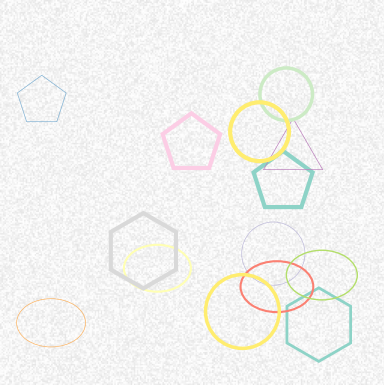[{"shape": "pentagon", "thickness": 3, "radius": 0.4, "center": [0.735, 0.527]}, {"shape": "hexagon", "thickness": 2, "radius": 0.48, "center": [0.828, 0.157]}, {"shape": "oval", "thickness": 1.5, "radius": 0.43, "center": [0.409, 0.303]}, {"shape": "circle", "thickness": 0.5, "radius": 0.41, "center": [0.71, 0.341]}, {"shape": "oval", "thickness": 1.5, "radius": 0.47, "center": [0.719, 0.255]}, {"shape": "pentagon", "thickness": 0.5, "radius": 0.33, "center": [0.108, 0.738]}, {"shape": "oval", "thickness": 0.5, "radius": 0.45, "center": [0.133, 0.162]}, {"shape": "oval", "thickness": 1, "radius": 0.46, "center": [0.836, 0.286]}, {"shape": "pentagon", "thickness": 3, "radius": 0.39, "center": [0.497, 0.627]}, {"shape": "hexagon", "thickness": 3, "radius": 0.49, "center": [0.372, 0.349]}, {"shape": "triangle", "thickness": 0.5, "radius": 0.44, "center": [0.761, 0.604]}, {"shape": "circle", "thickness": 2.5, "radius": 0.34, "center": [0.743, 0.755]}, {"shape": "circle", "thickness": 2.5, "radius": 0.48, "center": [0.63, 0.191]}, {"shape": "circle", "thickness": 3, "radius": 0.38, "center": [0.674, 0.658]}]